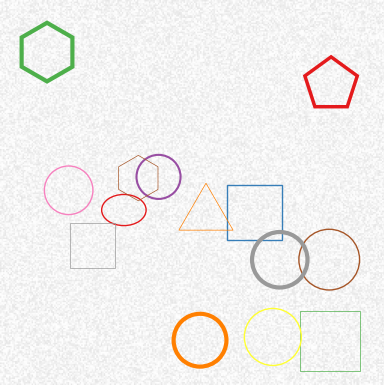[{"shape": "pentagon", "thickness": 2.5, "radius": 0.36, "center": [0.86, 0.781]}, {"shape": "oval", "thickness": 1, "radius": 0.29, "center": [0.322, 0.454]}, {"shape": "square", "thickness": 1, "radius": 0.36, "center": [0.66, 0.449]}, {"shape": "hexagon", "thickness": 3, "radius": 0.38, "center": [0.122, 0.865]}, {"shape": "square", "thickness": 0.5, "radius": 0.39, "center": [0.858, 0.114]}, {"shape": "circle", "thickness": 1.5, "radius": 0.29, "center": [0.412, 0.541]}, {"shape": "circle", "thickness": 3, "radius": 0.34, "center": [0.52, 0.116]}, {"shape": "triangle", "thickness": 0.5, "radius": 0.41, "center": [0.535, 0.443]}, {"shape": "circle", "thickness": 1, "radius": 0.37, "center": [0.709, 0.125]}, {"shape": "hexagon", "thickness": 0.5, "radius": 0.29, "center": [0.359, 0.537]}, {"shape": "circle", "thickness": 1, "radius": 0.39, "center": [0.855, 0.326]}, {"shape": "circle", "thickness": 1, "radius": 0.32, "center": [0.178, 0.506]}, {"shape": "circle", "thickness": 3, "radius": 0.36, "center": [0.727, 0.325]}, {"shape": "square", "thickness": 0.5, "radius": 0.29, "center": [0.241, 0.362]}]